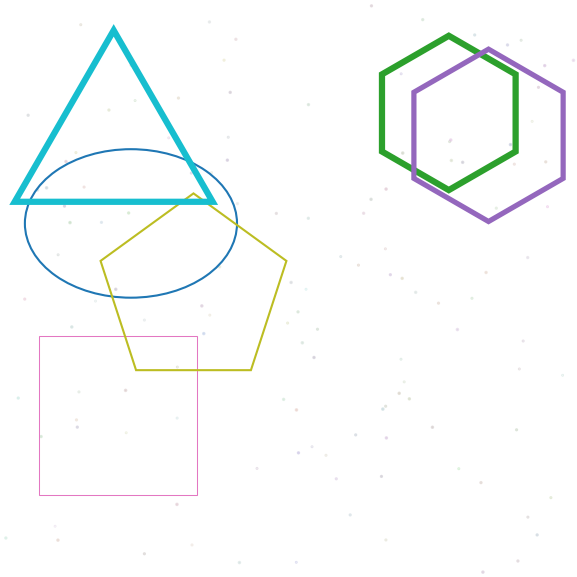[{"shape": "oval", "thickness": 1, "radius": 0.92, "center": [0.227, 0.612]}, {"shape": "hexagon", "thickness": 3, "radius": 0.67, "center": [0.777, 0.804]}, {"shape": "hexagon", "thickness": 2.5, "radius": 0.75, "center": [0.846, 0.765]}, {"shape": "square", "thickness": 0.5, "radius": 0.69, "center": [0.204, 0.279]}, {"shape": "pentagon", "thickness": 1, "radius": 0.85, "center": [0.335, 0.495]}, {"shape": "triangle", "thickness": 3, "radius": 0.99, "center": [0.197, 0.749]}]